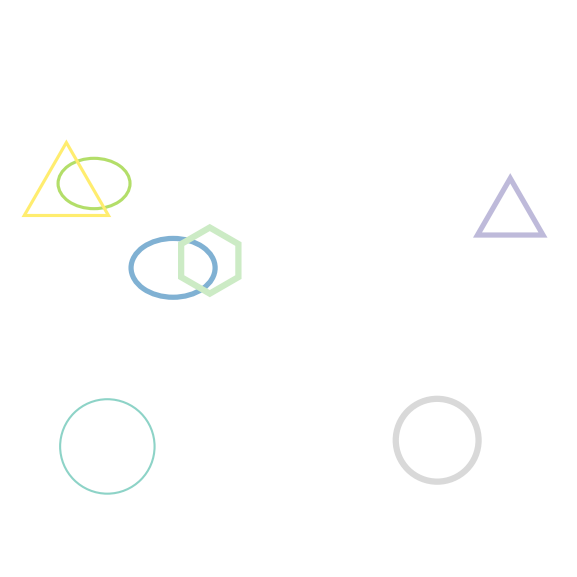[{"shape": "circle", "thickness": 1, "radius": 0.41, "center": [0.186, 0.226]}, {"shape": "triangle", "thickness": 2.5, "radius": 0.33, "center": [0.884, 0.625]}, {"shape": "oval", "thickness": 2.5, "radius": 0.36, "center": [0.3, 0.535]}, {"shape": "oval", "thickness": 1.5, "radius": 0.31, "center": [0.163, 0.681]}, {"shape": "circle", "thickness": 3, "radius": 0.36, "center": [0.757, 0.237]}, {"shape": "hexagon", "thickness": 3, "radius": 0.29, "center": [0.363, 0.548]}, {"shape": "triangle", "thickness": 1.5, "radius": 0.42, "center": [0.115, 0.668]}]